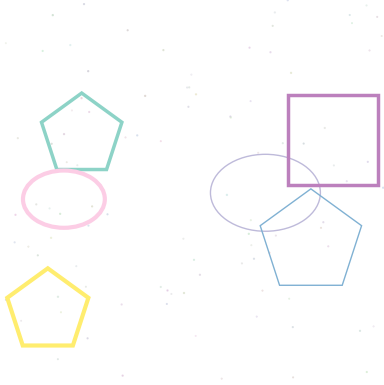[{"shape": "pentagon", "thickness": 2.5, "radius": 0.55, "center": [0.212, 0.648]}, {"shape": "oval", "thickness": 1, "radius": 0.71, "center": [0.689, 0.499]}, {"shape": "pentagon", "thickness": 1, "radius": 0.69, "center": [0.808, 0.371]}, {"shape": "oval", "thickness": 3, "radius": 0.53, "center": [0.166, 0.483]}, {"shape": "square", "thickness": 2.5, "radius": 0.58, "center": [0.864, 0.636]}, {"shape": "pentagon", "thickness": 3, "radius": 0.55, "center": [0.124, 0.192]}]